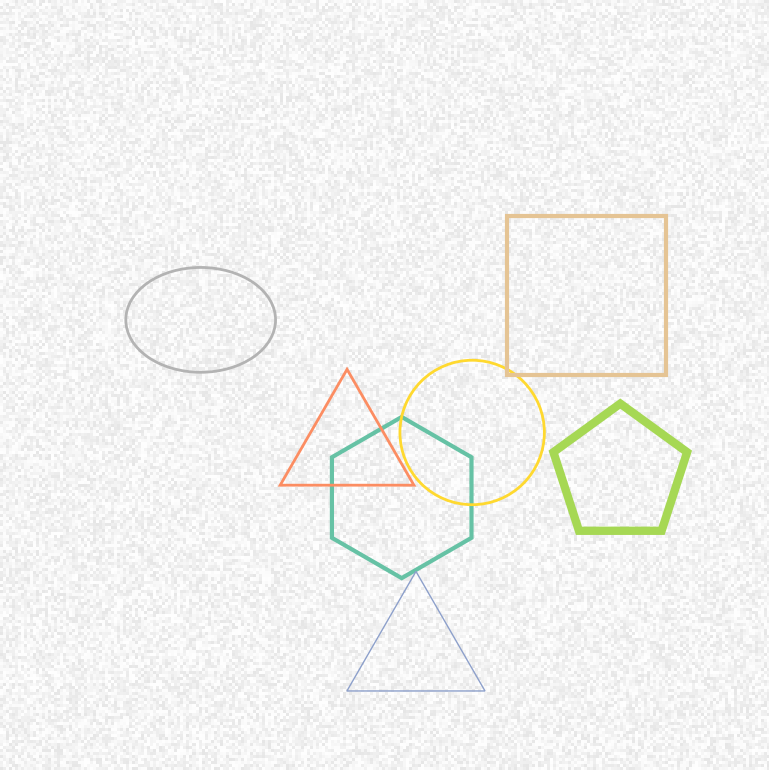[{"shape": "hexagon", "thickness": 1.5, "radius": 0.52, "center": [0.522, 0.354]}, {"shape": "triangle", "thickness": 1, "radius": 0.5, "center": [0.451, 0.42]}, {"shape": "triangle", "thickness": 0.5, "radius": 0.52, "center": [0.54, 0.154]}, {"shape": "pentagon", "thickness": 3, "radius": 0.46, "center": [0.806, 0.385]}, {"shape": "circle", "thickness": 1, "radius": 0.47, "center": [0.613, 0.438]}, {"shape": "square", "thickness": 1.5, "radius": 0.52, "center": [0.762, 0.616]}, {"shape": "oval", "thickness": 1, "radius": 0.49, "center": [0.261, 0.585]}]